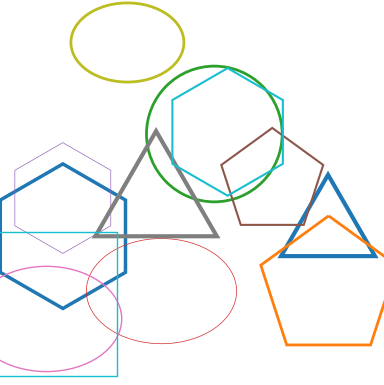[{"shape": "hexagon", "thickness": 2.5, "radius": 0.94, "center": [0.163, 0.386]}, {"shape": "triangle", "thickness": 3, "radius": 0.7, "center": [0.852, 0.405]}, {"shape": "pentagon", "thickness": 2, "radius": 0.93, "center": [0.854, 0.254]}, {"shape": "circle", "thickness": 2, "radius": 0.88, "center": [0.557, 0.652]}, {"shape": "oval", "thickness": 0.5, "radius": 0.98, "center": [0.419, 0.244]}, {"shape": "hexagon", "thickness": 0.5, "radius": 0.72, "center": [0.163, 0.486]}, {"shape": "pentagon", "thickness": 1.5, "radius": 0.7, "center": [0.707, 0.528]}, {"shape": "oval", "thickness": 1, "radius": 0.98, "center": [0.121, 0.172]}, {"shape": "triangle", "thickness": 3, "radius": 0.91, "center": [0.405, 0.477]}, {"shape": "oval", "thickness": 2, "radius": 0.73, "center": [0.331, 0.89]}, {"shape": "square", "thickness": 1, "radius": 0.94, "center": [0.116, 0.21]}, {"shape": "hexagon", "thickness": 1.5, "radius": 0.83, "center": [0.591, 0.657]}]